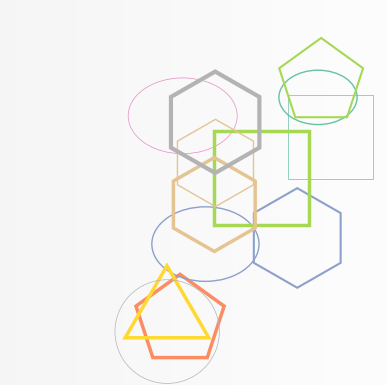[{"shape": "square", "thickness": 0.5, "radius": 0.55, "center": [0.854, 0.644]}, {"shape": "oval", "thickness": 1, "radius": 0.5, "center": [0.821, 0.747]}, {"shape": "pentagon", "thickness": 2.5, "radius": 0.6, "center": [0.465, 0.168]}, {"shape": "hexagon", "thickness": 1.5, "radius": 0.65, "center": [0.767, 0.382]}, {"shape": "oval", "thickness": 1, "radius": 0.69, "center": [0.53, 0.366]}, {"shape": "oval", "thickness": 0.5, "radius": 0.7, "center": [0.471, 0.699]}, {"shape": "square", "thickness": 2.5, "radius": 0.61, "center": [0.675, 0.538]}, {"shape": "pentagon", "thickness": 1.5, "radius": 0.57, "center": [0.829, 0.788]}, {"shape": "triangle", "thickness": 2.5, "radius": 0.62, "center": [0.431, 0.185]}, {"shape": "hexagon", "thickness": 1, "radius": 0.57, "center": [0.556, 0.577]}, {"shape": "hexagon", "thickness": 2.5, "radius": 0.61, "center": [0.553, 0.469]}, {"shape": "circle", "thickness": 0.5, "radius": 0.67, "center": [0.431, 0.139]}, {"shape": "hexagon", "thickness": 3, "radius": 0.66, "center": [0.555, 0.682]}]